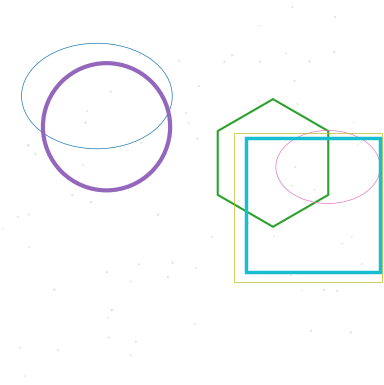[{"shape": "oval", "thickness": 0.5, "radius": 0.98, "center": [0.252, 0.751]}, {"shape": "hexagon", "thickness": 1.5, "radius": 0.83, "center": [0.709, 0.577]}, {"shape": "circle", "thickness": 3, "radius": 0.83, "center": [0.277, 0.671]}, {"shape": "oval", "thickness": 0.5, "radius": 0.68, "center": [0.852, 0.566]}, {"shape": "square", "thickness": 0.5, "radius": 0.97, "center": [0.8, 0.461]}, {"shape": "square", "thickness": 2.5, "radius": 0.87, "center": [0.813, 0.467]}]